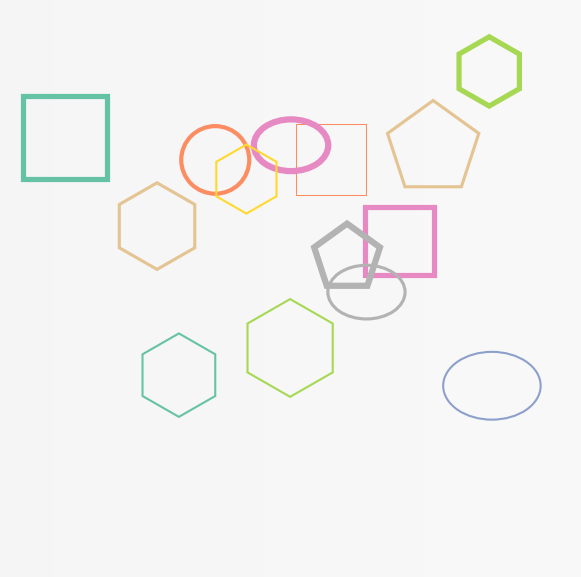[{"shape": "square", "thickness": 2.5, "radius": 0.36, "center": [0.112, 0.761]}, {"shape": "hexagon", "thickness": 1, "radius": 0.36, "center": [0.308, 0.35]}, {"shape": "square", "thickness": 0.5, "radius": 0.3, "center": [0.57, 0.723]}, {"shape": "circle", "thickness": 2, "radius": 0.29, "center": [0.37, 0.722]}, {"shape": "oval", "thickness": 1, "radius": 0.42, "center": [0.846, 0.331]}, {"shape": "oval", "thickness": 3, "radius": 0.32, "center": [0.501, 0.748]}, {"shape": "square", "thickness": 2.5, "radius": 0.29, "center": [0.687, 0.581]}, {"shape": "hexagon", "thickness": 2.5, "radius": 0.3, "center": [0.842, 0.875]}, {"shape": "hexagon", "thickness": 1, "radius": 0.42, "center": [0.499, 0.397]}, {"shape": "hexagon", "thickness": 1, "radius": 0.3, "center": [0.424, 0.689]}, {"shape": "pentagon", "thickness": 1.5, "radius": 0.41, "center": [0.745, 0.743]}, {"shape": "hexagon", "thickness": 1.5, "radius": 0.37, "center": [0.27, 0.608]}, {"shape": "oval", "thickness": 1.5, "radius": 0.33, "center": [0.63, 0.493]}, {"shape": "pentagon", "thickness": 3, "radius": 0.3, "center": [0.597, 0.552]}]